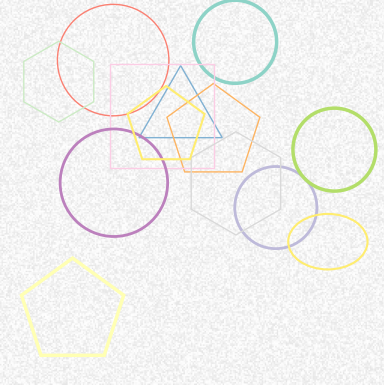[{"shape": "circle", "thickness": 2.5, "radius": 0.54, "center": [0.611, 0.891]}, {"shape": "pentagon", "thickness": 2.5, "radius": 0.7, "center": [0.189, 0.19]}, {"shape": "circle", "thickness": 2, "radius": 0.53, "center": [0.716, 0.461]}, {"shape": "circle", "thickness": 1, "radius": 0.72, "center": [0.294, 0.844]}, {"shape": "triangle", "thickness": 1, "radius": 0.62, "center": [0.469, 0.705]}, {"shape": "pentagon", "thickness": 1, "radius": 0.63, "center": [0.554, 0.656]}, {"shape": "circle", "thickness": 2.5, "radius": 0.54, "center": [0.869, 0.611]}, {"shape": "square", "thickness": 1, "radius": 0.67, "center": [0.421, 0.698]}, {"shape": "hexagon", "thickness": 1, "radius": 0.67, "center": [0.613, 0.524]}, {"shape": "circle", "thickness": 2, "radius": 0.7, "center": [0.296, 0.525]}, {"shape": "hexagon", "thickness": 1, "radius": 0.52, "center": [0.153, 0.788]}, {"shape": "pentagon", "thickness": 1.5, "radius": 0.53, "center": [0.431, 0.672]}, {"shape": "oval", "thickness": 1.5, "radius": 0.51, "center": [0.852, 0.372]}]